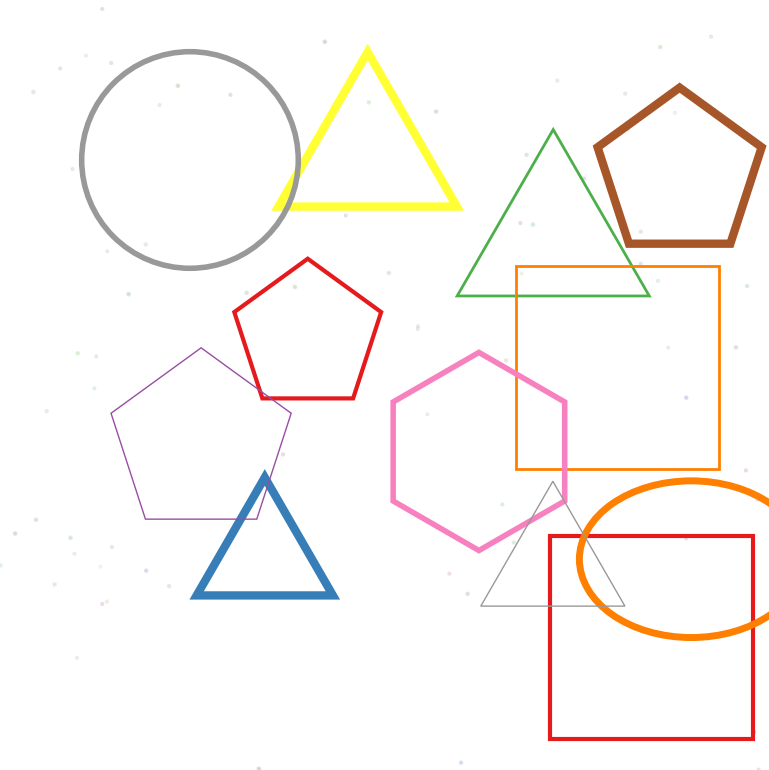[{"shape": "pentagon", "thickness": 1.5, "radius": 0.5, "center": [0.4, 0.564]}, {"shape": "square", "thickness": 1.5, "radius": 0.66, "center": [0.846, 0.172]}, {"shape": "triangle", "thickness": 3, "radius": 0.51, "center": [0.344, 0.278]}, {"shape": "triangle", "thickness": 1, "radius": 0.72, "center": [0.718, 0.688]}, {"shape": "pentagon", "thickness": 0.5, "radius": 0.61, "center": [0.261, 0.425]}, {"shape": "square", "thickness": 1, "radius": 0.66, "center": [0.802, 0.523]}, {"shape": "oval", "thickness": 2.5, "radius": 0.73, "center": [0.898, 0.274]}, {"shape": "triangle", "thickness": 3, "radius": 0.67, "center": [0.477, 0.799]}, {"shape": "pentagon", "thickness": 3, "radius": 0.56, "center": [0.883, 0.774]}, {"shape": "hexagon", "thickness": 2, "radius": 0.64, "center": [0.622, 0.414]}, {"shape": "triangle", "thickness": 0.5, "radius": 0.54, "center": [0.718, 0.267]}, {"shape": "circle", "thickness": 2, "radius": 0.7, "center": [0.247, 0.792]}]